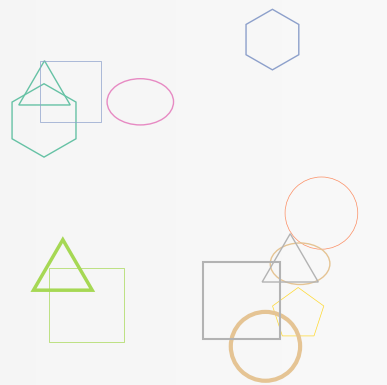[{"shape": "triangle", "thickness": 1, "radius": 0.38, "center": [0.115, 0.766]}, {"shape": "hexagon", "thickness": 1, "radius": 0.48, "center": [0.114, 0.687]}, {"shape": "circle", "thickness": 0.5, "radius": 0.47, "center": [0.829, 0.446]}, {"shape": "hexagon", "thickness": 1, "radius": 0.39, "center": [0.703, 0.897]}, {"shape": "square", "thickness": 0.5, "radius": 0.39, "center": [0.182, 0.763]}, {"shape": "oval", "thickness": 1, "radius": 0.43, "center": [0.362, 0.736]}, {"shape": "triangle", "thickness": 2.5, "radius": 0.44, "center": [0.162, 0.29]}, {"shape": "square", "thickness": 0.5, "radius": 0.48, "center": [0.224, 0.207]}, {"shape": "pentagon", "thickness": 0.5, "radius": 0.35, "center": [0.769, 0.184]}, {"shape": "oval", "thickness": 1, "radius": 0.38, "center": [0.774, 0.315]}, {"shape": "circle", "thickness": 3, "radius": 0.45, "center": [0.685, 0.1]}, {"shape": "square", "thickness": 1.5, "radius": 0.5, "center": [0.623, 0.219]}, {"shape": "triangle", "thickness": 1, "radius": 0.42, "center": [0.749, 0.309]}]